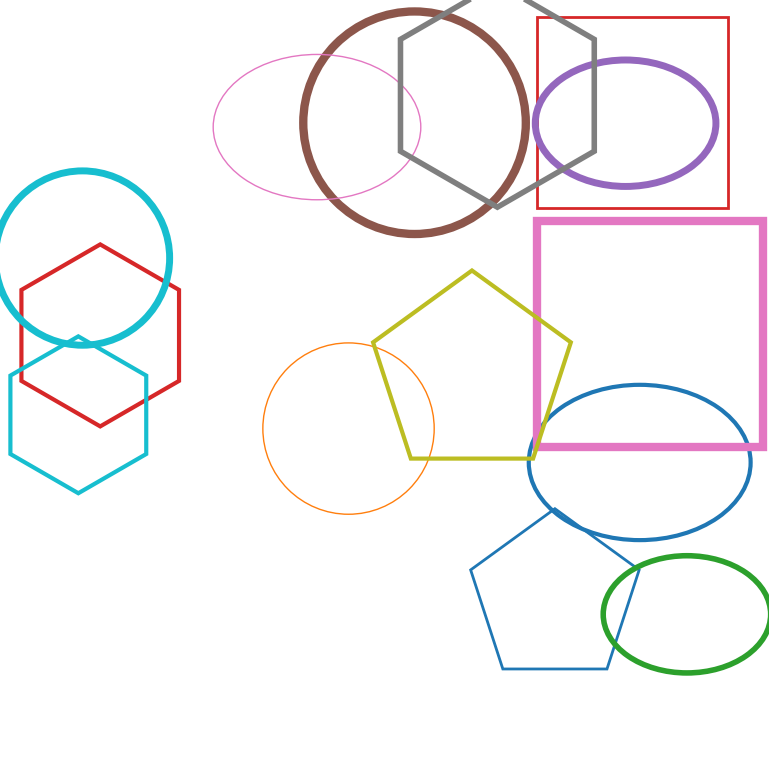[{"shape": "oval", "thickness": 1.5, "radius": 0.72, "center": [0.831, 0.399]}, {"shape": "pentagon", "thickness": 1, "radius": 0.58, "center": [0.721, 0.224]}, {"shape": "circle", "thickness": 0.5, "radius": 0.56, "center": [0.453, 0.443]}, {"shape": "oval", "thickness": 2, "radius": 0.54, "center": [0.892, 0.202]}, {"shape": "square", "thickness": 1, "radius": 0.62, "center": [0.822, 0.854]}, {"shape": "hexagon", "thickness": 1.5, "radius": 0.59, "center": [0.13, 0.564]}, {"shape": "oval", "thickness": 2.5, "radius": 0.59, "center": [0.812, 0.84]}, {"shape": "circle", "thickness": 3, "radius": 0.72, "center": [0.538, 0.841]}, {"shape": "oval", "thickness": 0.5, "radius": 0.67, "center": [0.412, 0.835]}, {"shape": "square", "thickness": 3, "radius": 0.74, "center": [0.844, 0.566]}, {"shape": "hexagon", "thickness": 2, "radius": 0.73, "center": [0.646, 0.876]}, {"shape": "pentagon", "thickness": 1.5, "radius": 0.68, "center": [0.613, 0.514]}, {"shape": "hexagon", "thickness": 1.5, "radius": 0.51, "center": [0.102, 0.461]}, {"shape": "circle", "thickness": 2.5, "radius": 0.57, "center": [0.107, 0.665]}]